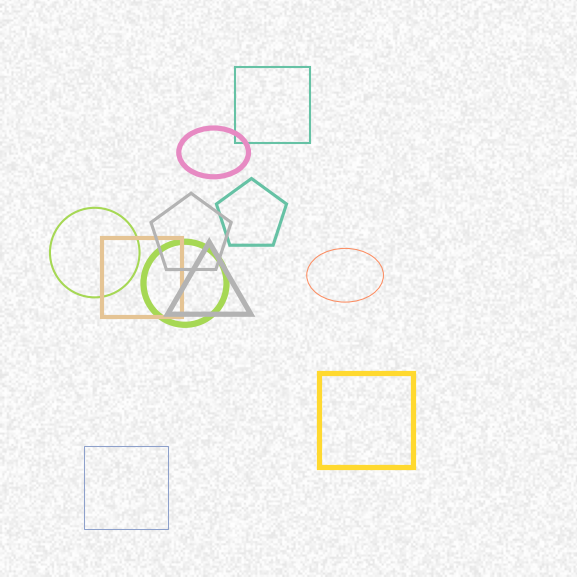[{"shape": "square", "thickness": 1, "radius": 0.33, "center": [0.472, 0.817]}, {"shape": "pentagon", "thickness": 1.5, "radius": 0.32, "center": [0.435, 0.626]}, {"shape": "oval", "thickness": 0.5, "radius": 0.33, "center": [0.598, 0.523]}, {"shape": "square", "thickness": 0.5, "radius": 0.36, "center": [0.218, 0.155]}, {"shape": "oval", "thickness": 2.5, "radius": 0.3, "center": [0.37, 0.735]}, {"shape": "circle", "thickness": 1, "radius": 0.39, "center": [0.164, 0.562]}, {"shape": "circle", "thickness": 3, "radius": 0.36, "center": [0.32, 0.509]}, {"shape": "square", "thickness": 2.5, "radius": 0.41, "center": [0.633, 0.271]}, {"shape": "square", "thickness": 2, "radius": 0.34, "center": [0.246, 0.519]}, {"shape": "triangle", "thickness": 2.5, "radius": 0.42, "center": [0.362, 0.497]}, {"shape": "pentagon", "thickness": 1.5, "radius": 0.36, "center": [0.331, 0.592]}]